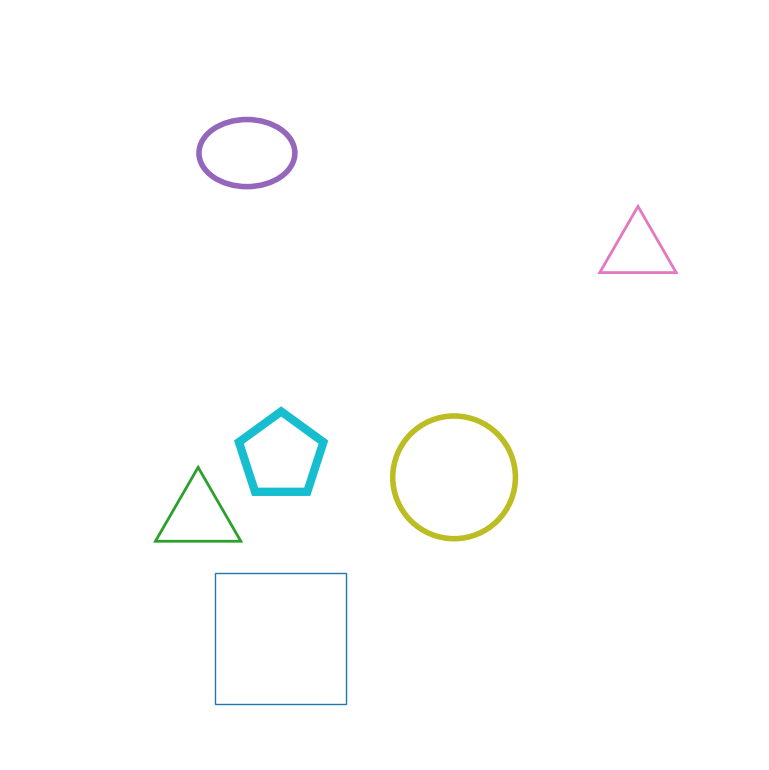[{"shape": "square", "thickness": 0.5, "radius": 0.43, "center": [0.364, 0.171]}, {"shape": "triangle", "thickness": 1, "radius": 0.32, "center": [0.257, 0.329]}, {"shape": "oval", "thickness": 2, "radius": 0.31, "center": [0.321, 0.801]}, {"shape": "triangle", "thickness": 1, "radius": 0.29, "center": [0.829, 0.675]}, {"shape": "circle", "thickness": 2, "radius": 0.4, "center": [0.59, 0.38]}, {"shape": "pentagon", "thickness": 3, "radius": 0.29, "center": [0.365, 0.408]}]